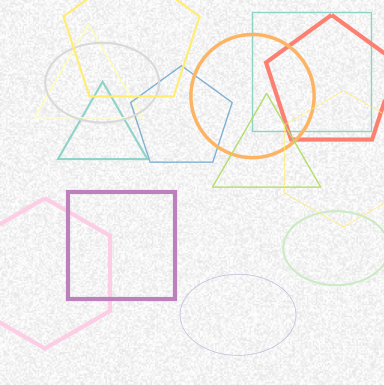[{"shape": "triangle", "thickness": 1.5, "radius": 0.67, "center": [0.267, 0.654]}, {"shape": "square", "thickness": 1, "radius": 0.78, "center": [0.809, 0.815]}, {"shape": "triangle", "thickness": 1, "radius": 0.81, "center": [0.23, 0.775]}, {"shape": "oval", "thickness": 0.5, "radius": 0.75, "center": [0.618, 0.182]}, {"shape": "pentagon", "thickness": 3, "radius": 0.89, "center": [0.861, 0.782]}, {"shape": "pentagon", "thickness": 1, "radius": 0.69, "center": [0.471, 0.691]}, {"shape": "circle", "thickness": 2.5, "radius": 0.8, "center": [0.656, 0.75]}, {"shape": "triangle", "thickness": 1, "radius": 0.81, "center": [0.692, 0.595]}, {"shape": "hexagon", "thickness": 3, "radius": 0.98, "center": [0.117, 0.29]}, {"shape": "oval", "thickness": 1.5, "radius": 0.74, "center": [0.265, 0.785]}, {"shape": "square", "thickness": 3, "radius": 0.69, "center": [0.316, 0.363]}, {"shape": "oval", "thickness": 1.5, "radius": 0.69, "center": [0.873, 0.355]}, {"shape": "hexagon", "thickness": 0.5, "radius": 0.88, "center": [0.892, 0.587]}, {"shape": "pentagon", "thickness": 1.5, "radius": 0.93, "center": [0.342, 0.9]}]